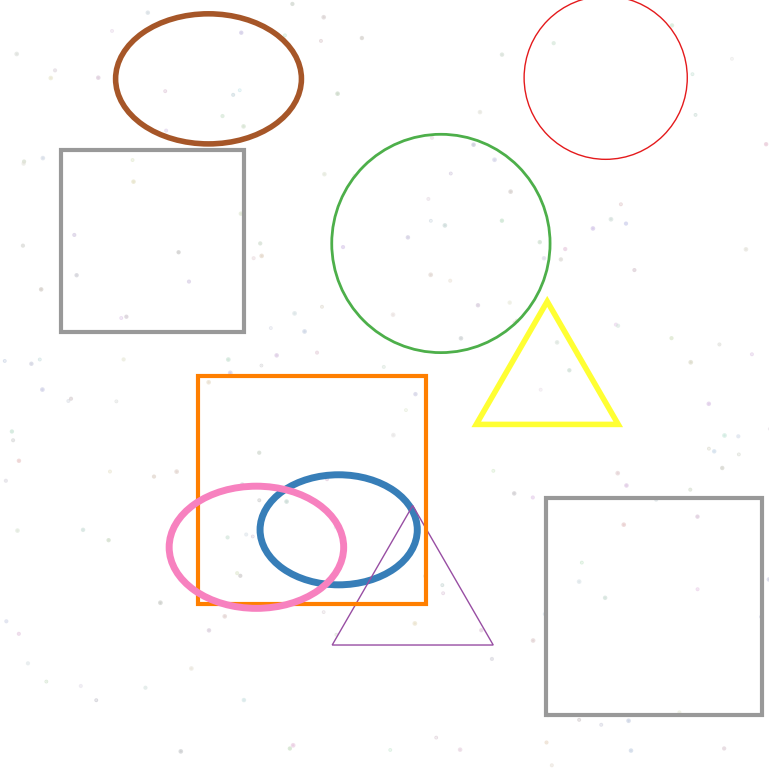[{"shape": "circle", "thickness": 0.5, "radius": 0.53, "center": [0.787, 0.899]}, {"shape": "oval", "thickness": 2.5, "radius": 0.51, "center": [0.44, 0.312]}, {"shape": "circle", "thickness": 1, "radius": 0.71, "center": [0.573, 0.684]}, {"shape": "triangle", "thickness": 0.5, "radius": 0.6, "center": [0.536, 0.223]}, {"shape": "square", "thickness": 1.5, "radius": 0.74, "center": [0.405, 0.363]}, {"shape": "triangle", "thickness": 2, "radius": 0.53, "center": [0.711, 0.502]}, {"shape": "oval", "thickness": 2, "radius": 0.6, "center": [0.271, 0.898]}, {"shape": "oval", "thickness": 2.5, "radius": 0.57, "center": [0.333, 0.289]}, {"shape": "square", "thickness": 1.5, "radius": 0.59, "center": [0.198, 0.687]}, {"shape": "square", "thickness": 1.5, "radius": 0.7, "center": [0.849, 0.212]}]